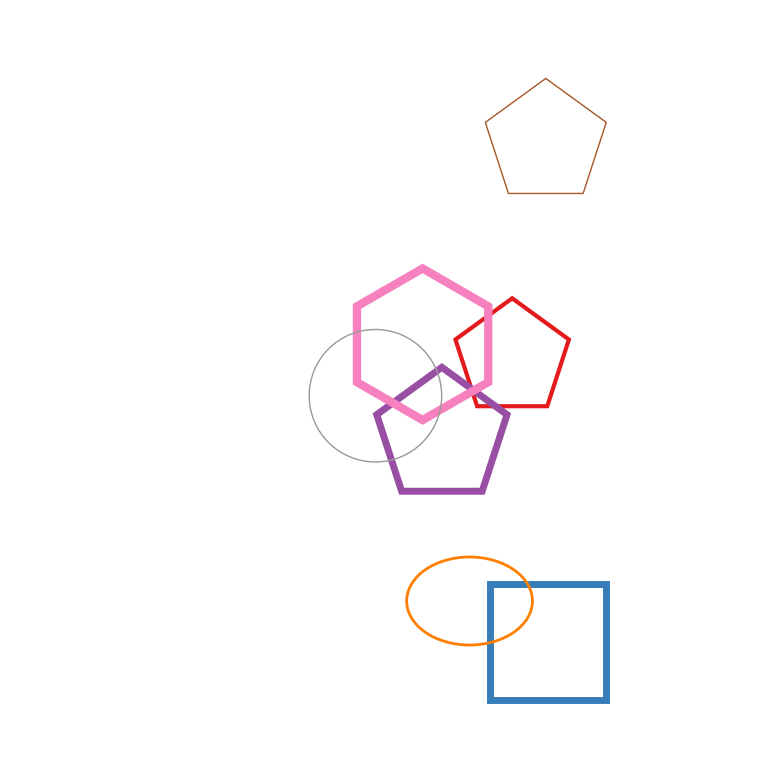[{"shape": "pentagon", "thickness": 1.5, "radius": 0.39, "center": [0.665, 0.535]}, {"shape": "square", "thickness": 2.5, "radius": 0.38, "center": [0.711, 0.167]}, {"shape": "pentagon", "thickness": 2.5, "radius": 0.44, "center": [0.574, 0.434]}, {"shape": "oval", "thickness": 1, "radius": 0.41, "center": [0.61, 0.219]}, {"shape": "pentagon", "thickness": 0.5, "radius": 0.41, "center": [0.709, 0.816]}, {"shape": "hexagon", "thickness": 3, "radius": 0.49, "center": [0.549, 0.553]}, {"shape": "circle", "thickness": 0.5, "radius": 0.43, "center": [0.488, 0.486]}]